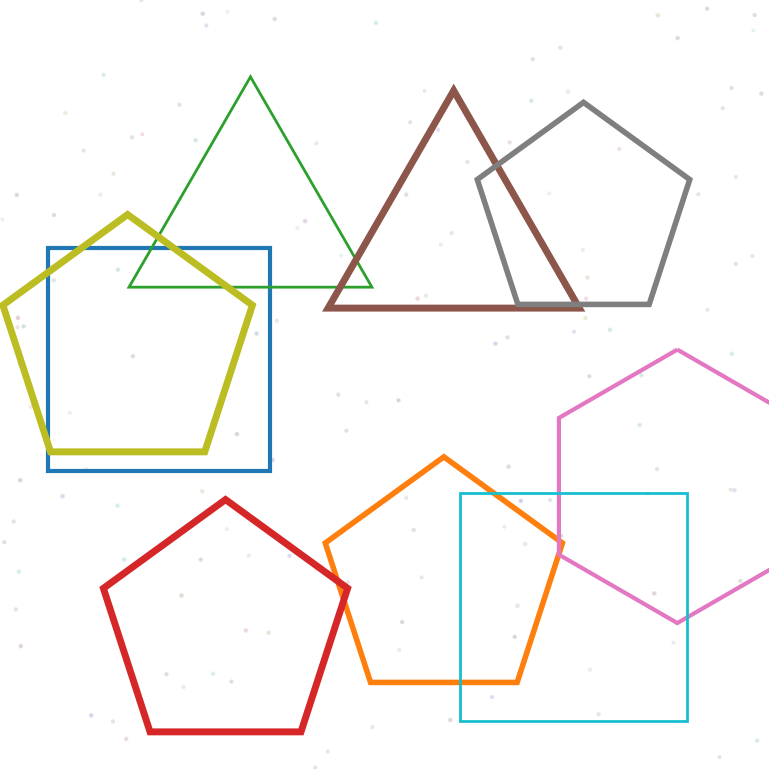[{"shape": "square", "thickness": 1.5, "radius": 0.72, "center": [0.207, 0.533]}, {"shape": "pentagon", "thickness": 2, "radius": 0.81, "center": [0.576, 0.245]}, {"shape": "triangle", "thickness": 1, "radius": 0.91, "center": [0.325, 0.718]}, {"shape": "pentagon", "thickness": 2.5, "radius": 0.83, "center": [0.293, 0.184]}, {"shape": "triangle", "thickness": 2.5, "radius": 0.94, "center": [0.589, 0.694]}, {"shape": "hexagon", "thickness": 1.5, "radius": 0.89, "center": [0.88, 0.368]}, {"shape": "pentagon", "thickness": 2, "radius": 0.73, "center": [0.758, 0.722]}, {"shape": "pentagon", "thickness": 2.5, "radius": 0.85, "center": [0.166, 0.551]}, {"shape": "square", "thickness": 1, "radius": 0.74, "center": [0.744, 0.212]}]